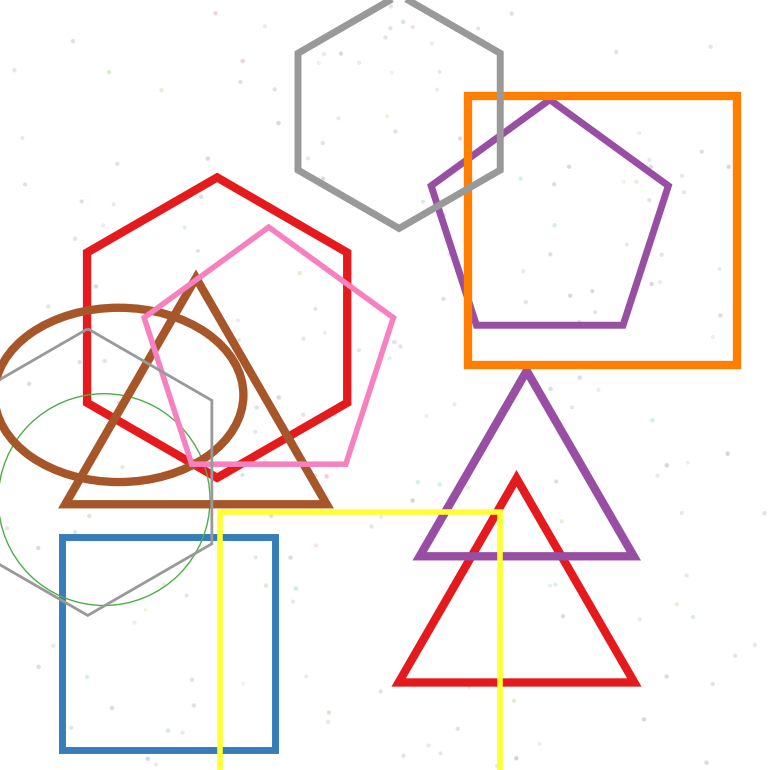[{"shape": "hexagon", "thickness": 3, "radius": 0.98, "center": [0.282, 0.574]}, {"shape": "triangle", "thickness": 3, "radius": 0.88, "center": [0.671, 0.202]}, {"shape": "square", "thickness": 2.5, "radius": 0.69, "center": [0.219, 0.165]}, {"shape": "circle", "thickness": 0.5, "radius": 0.69, "center": [0.135, 0.351]}, {"shape": "pentagon", "thickness": 2.5, "radius": 0.81, "center": [0.714, 0.709]}, {"shape": "triangle", "thickness": 3, "radius": 0.8, "center": [0.684, 0.358]}, {"shape": "square", "thickness": 3, "radius": 0.87, "center": [0.783, 0.701]}, {"shape": "square", "thickness": 2, "radius": 0.91, "center": [0.468, 0.153]}, {"shape": "oval", "thickness": 3, "radius": 0.81, "center": [0.154, 0.487]}, {"shape": "triangle", "thickness": 3, "radius": 0.98, "center": [0.255, 0.443]}, {"shape": "pentagon", "thickness": 2, "radius": 0.85, "center": [0.349, 0.535]}, {"shape": "hexagon", "thickness": 2.5, "radius": 0.76, "center": [0.518, 0.855]}, {"shape": "hexagon", "thickness": 1, "radius": 0.93, "center": [0.114, 0.387]}]